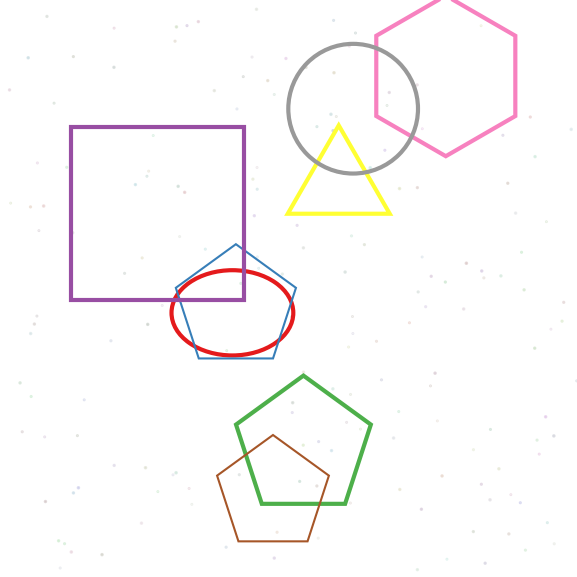[{"shape": "oval", "thickness": 2, "radius": 0.53, "center": [0.402, 0.457]}, {"shape": "pentagon", "thickness": 1, "radius": 0.55, "center": [0.408, 0.467]}, {"shape": "pentagon", "thickness": 2, "radius": 0.61, "center": [0.525, 0.226]}, {"shape": "square", "thickness": 2, "radius": 0.75, "center": [0.273, 0.63]}, {"shape": "triangle", "thickness": 2, "radius": 0.51, "center": [0.587, 0.68]}, {"shape": "pentagon", "thickness": 1, "radius": 0.51, "center": [0.473, 0.144]}, {"shape": "hexagon", "thickness": 2, "radius": 0.7, "center": [0.772, 0.868]}, {"shape": "circle", "thickness": 2, "radius": 0.56, "center": [0.612, 0.811]}]